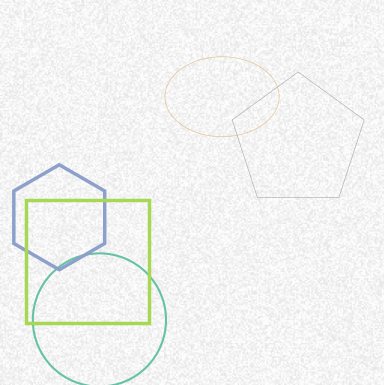[{"shape": "circle", "thickness": 1.5, "radius": 0.87, "center": [0.258, 0.169]}, {"shape": "hexagon", "thickness": 2.5, "radius": 0.68, "center": [0.154, 0.436]}, {"shape": "square", "thickness": 2.5, "radius": 0.8, "center": [0.228, 0.321]}, {"shape": "oval", "thickness": 0.5, "radius": 0.74, "center": [0.577, 0.749]}, {"shape": "pentagon", "thickness": 0.5, "radius": 0.9, "center": [0.774, 0.633]}]